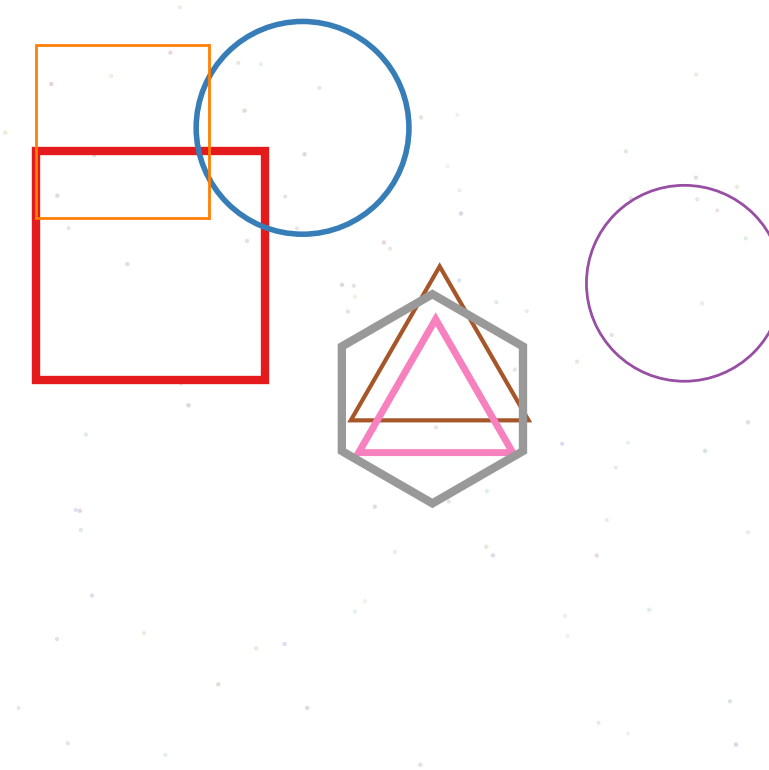[{"shape": "square", "thickness": 3, "radius": 0.74, "center": [0.195, 0.655]}, {"shape": "circle", "thickness": 2, "radius": 0.69, "center": [0.393, 0.834]}, {"shape": "circle", "thickness": 1, "radius": 0.64, "center": [0.889, 0.632]}, {"shape": "square", "thickness": 1, "radius": 0.56, "center": [0.159, 0.829]}, {"shape": "triangle", "thickness": 1.5, "radius": 0.67, "center": [0.571, 0.521]}, {"shape": "triangle", "thickness": 2.5, "radius": 0.58, "center": [0.566, 0.47]}, {"shape": "hexagon", "thickness": 3, "radius": 0.68, "center": [0.562, 0.482]}]